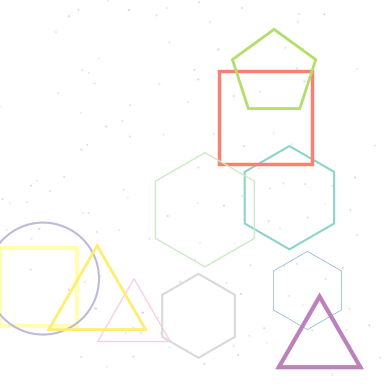[{"shape": "hexagon", "thickness": 1.5, "radius": 0.67, "center": [0.752, 0.487]}, {"shape": "square", "thickness": 3, "radius": 0.5, "center": [0.1, 0.255]}, {"shape": "circle", "thickness": 1.5, "radius": 0.73, "center": [0.112, 0.276]}, {"shape": "square", "thickness": 2.5, "radius": 0.6, "center": [0.691, 0.695]}, {"shape": "hexagon", "thickness": 0.5, "radius": 0.51, "center": [0.799, 0.246]}, {"shape": "pentagon", "thickness": 2, "radius": 0.57, "center": [0.712, 0.81]}, {"shape": "triangle", "thickness": 1, "radius": 0.54, "center": [0.348, 0.167]}, {"shape": "hexagon", "thickness": 1.5, "radius": 0.55, "center": [0.516, 0.18]}, {"shape": "triangle", "thickness": 3, "radius": 0.61, "center": [0.83, 0.107]}, {"shape": "hexagon", "thickness": 1, "radius": 0.74, "center": [0.532, 0.455]}, {"shape": "triangle", "thickness": 2, "radius": 0.73, "center": [0.252, 0.216]}]